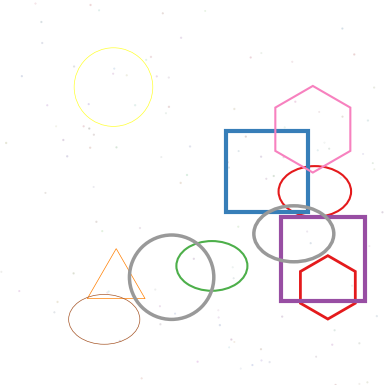[{"shape": "oval", "thickness": 1.5, "radius": 0.47, "center": [0.818, 0.503]}, {"shape": "hexagon", "thickness": 2, "radius": 0.41, "center": [0.852, 0.254]}, {"shape": "square", "thickness": 3, "radius": 0.53, "center": [0.694, 0.555]}, {"shape": "oval", "thickness": 1.5, "radius": 0.46, "center": [0.55, 0.309]}, {"shape": "square", "thickness": 3, "radius": 0.55, "center": [0.84, 0.328]}, {"shape": "triangle", "thickness": 0.5, "radius": 0.43, "center": [0.302, 0.268]}, {"shape": "circle", "thickness": 0.5, "radius": 0.51, "center": [0.295, 0.774]}, {"shape": "oval", "thickness": 0.5, "radius": 0.46, "center": [0.271, 0.171]}, {"shape": "hexagon", "thickness": 1.5, "radius": 0.56, "center": [0.813, 0.664]}, {"shape": "circle", "thickness": 2.5, "radius": 0.55, "center": [0.446, 0.28]}, {"shape": "oval", "thickness": 2.5, "radius": 0.52, "center": [0.763, 0.393]}]